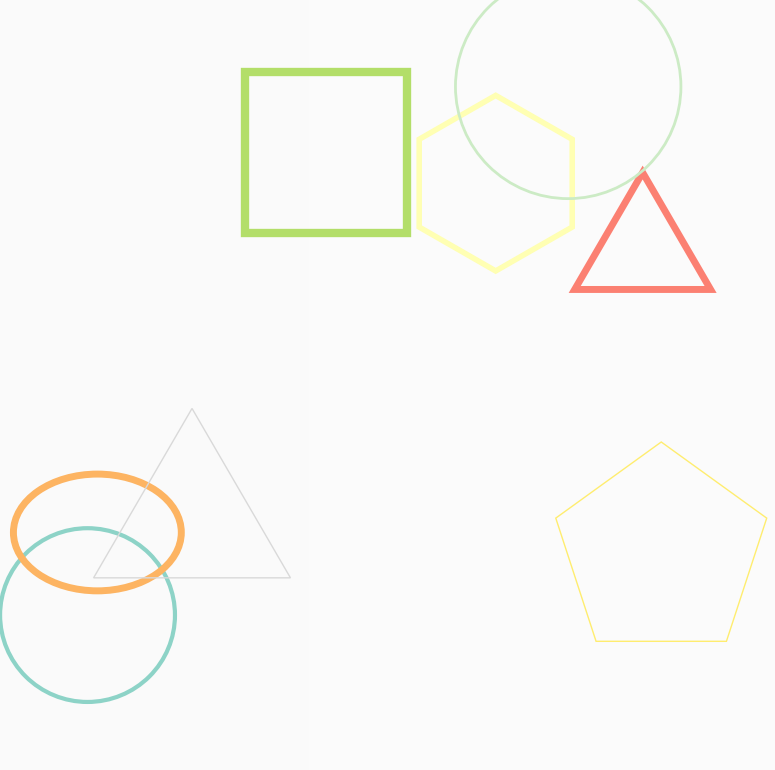[{"shape": "circle", "thickness": 1.5, "radius": 0.56, "center": [0.113, 0.201]}, {"shape": "hexagon", "thickness": 2, "radius": 0.57, "center": [0.64, 0.762]}, {"shape": "triangle", "thickness": 2.5, "radius": 0.51, "center": [0.829, 0.675]}, {"shape": "oval", "thickness": 2.5, "radius": 0.54, "center": [0.126, 0.308]}, {"shape": "square", "thickness": 3, "radius": 0.52, "center": [0.42, 0.802]}, {"shape": "triangle", "thickness": 0.5, "radius": 0.73, "center": [0.248, 0.323]}, {"shape": "circle", "thickness": 1, "radius": 0.73, "center": [0.733, 0.888]}, {"shape": "pentagon", "thickness": 0.5, "radius": 0.72, "center": [0.853, 0.283]}]